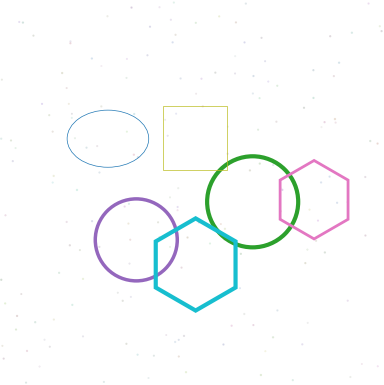[{"shape": "oval", "thickness": 0.5, "radius": 0.53, "center": [0.28, 0.64]}, {"shape": "circle", "thickness": 3, "radius": 0.59, "center": [0.656, 0.476]}, {"shape": "circle", "thickness": 2.5, "radius": 0.53, "center": [0.354, 0.377]}, {"shape": "hexagon", "thickness": 2, "radius": 0.51, "center": [0.816, 0.481]}, {"shape": "square", "thickness": 0.5, "radius": 0.42, "center": [0.506, 0.642]}, {"shape": "hexagon", "thickness": 3, "radius": 0.6, "center": [0.508, 0.313]}]